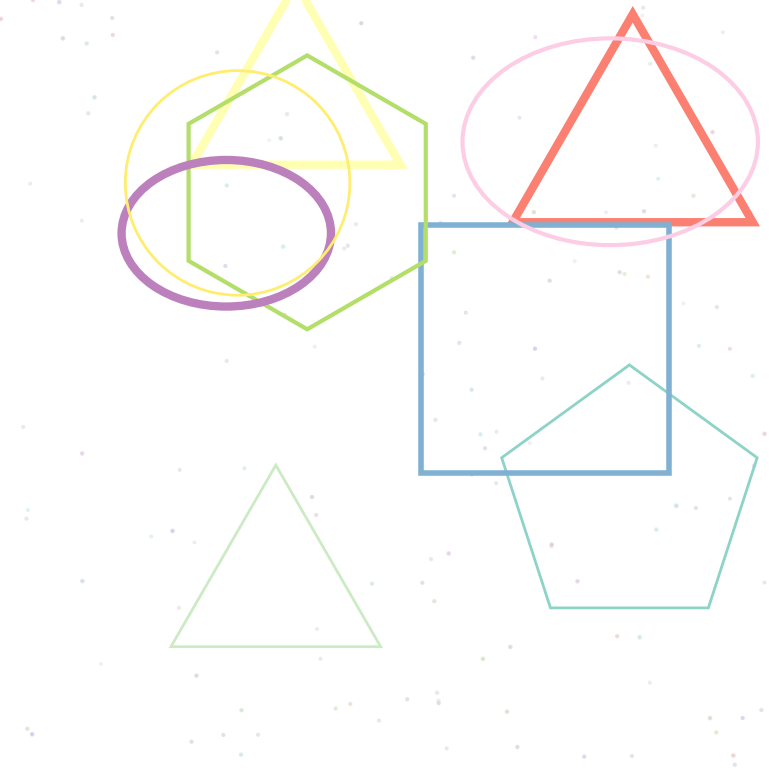[{"shape": "pentagon", "thickness": 1, "radius": 0.87, "center": [0.817, 0.352]}, {"shape": "triangle", "thickness": 3, "radius": 0.78, "center": [0.384, 0.864]}, {"shape": "triangle", "thickness": 3, "radius": 0.9, "center": [0.822, 0.801]}, {"shape": "square", "thickness": 2, "radius": 0.81, "center": [0.708, 0.547]}, {"shape": "hexagon", "thickness": 1.5, "radius": 0.89, "center": [0.399, 0.75]}, {"shape": "oval", "thickness": 1.5, "radius": 0.96, "center": [0.792, 0.816]}, {"shape": "oval", "thickness": 3, "radius": 0.68, "center": [0.294, 0.697]}, {"shape": "triangle", "thickness": 1, "radius": 0.79, "center": [0.358, 0.239]}, {"shape": "circle", "thickness": 1, "radius": 0.73, "center": [0.309, 0.762]}]